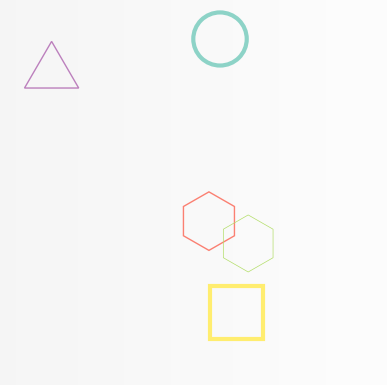[{"shape": "circle", "thickness": 3, "radius": 0.34, "center": [0.568, 0.899]}, {"shape": "hexagon", "thickness": 1, "radius": 0.38, "center": [0.539, 0.426]}, {"shape": "hexagon", "thickness": 0.5, "radius": 0.37, "center": [0.641, 0.368]}, {"shape": "triangle", "thickness": 1, "radius": 0.4, "center": [0.133, 0.812]}, {"shape": "square", "thickness": 3, "radius": 0.34, "center": [0.611, 0.188]}]